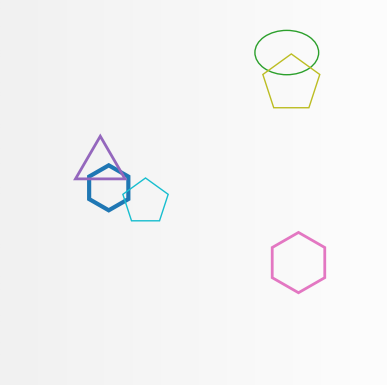[{"shape": "hexagon", "thickness": 3, "radius": 0.29, "center": [0.281, 0.512]}, {"shape": "oval", "thickness": 1, "radius": 0.41, "center": [0.74, 0.863]}, {"shape": "triangle", "thickness": 2, "radius": 0.37, "center": [0.259, 0.572]}, {"shape": "hexagon", "thickness": 2, "radius": 0.39, "center": [0.77, 0.318]}, {"shape": "pentagon", "thickness": 1, "radius": 0.39, "center": [0.752, 0.783]}, {"shape": "pentagon", "thickness": 1, "radius": 0.31, "center": [0.376, 0.476]}]